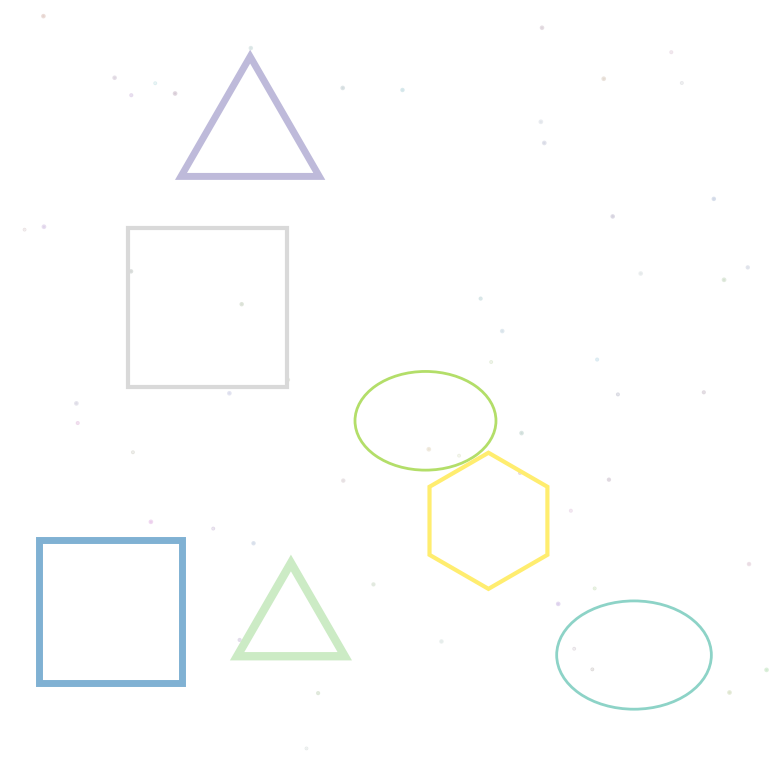[{"shape": "oval", "thickness": 1, "radius": 0.5, "center": [0.823, 0.149]}, {"shape": "triangle", "thickness": 2.5, "radius": 0.52, "center": [0.325, 0.823]}, {"shape": "square", "thickness": 2.5, "radius": 0.46, "center": [0.144, 0.206]}, {"shape": "oval", "thickness": 1, "radius": 0.46, "center": [0.553, 0.454]}, {"shape": "square", "thickness": 1.5, "radius": 0.52, "center": [0.27, 0.601]}, {"shape": "triangle", "thickness": 3, "radius": 0.4, "center": [0.378, 0.188]}, {"shape": "hexagon", "thickness": 1.5, "radius": 0.44, "center": [0.634, 0.324]}]